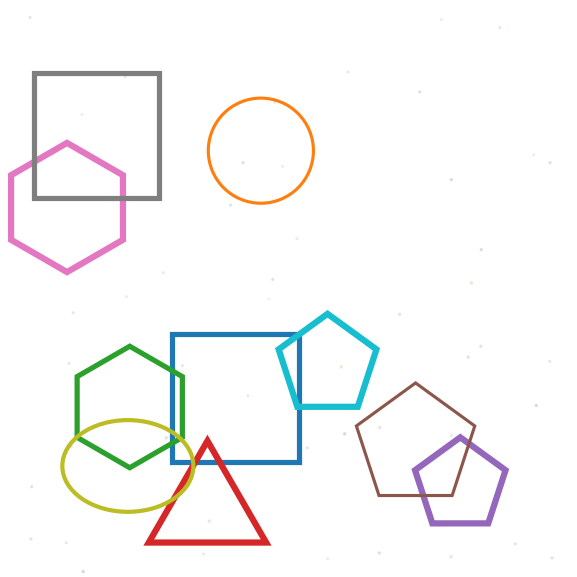[{"shape": "square", "thickness": 2.5, "radius": 0.55, "center": [0.408, 0.31]}, {"shape": "circle", "thickness": 1.5, "radius": 0.46, "center": [0.452, 0.738]}, {"shape": "hexagon", "thickness": 2.5, "radius": 0.53, "center": [0.225, 0.294]}, {"shape": "triangle", "thickness": 3, "radius": 0.59, "center": [0.359, 0.118]}, {"shape": "pentagon", "thickness": 3, "radius": 0.41, "center": [0.797, 0.159]}, {"shape": "pentagon", "thickness": 1.5, "radius": 0.54, "center": [0.72, 0.228]}, {"shape": "hexagon", "thickness": 3, "radius": 0.56, "center": [0.116, 0.64]}, {"shape": "square", "thickness": 2.5, "radius": 0.54, "center": [0.167, 0.765]}, {"shape": "oval", "thickness": 2, "radius": 0.57, "center": [0.221, 0.192]}, {"shape": "pentagon", "thickness": 3, "radius": 0.45, "center": [0.567, 0.367]}]